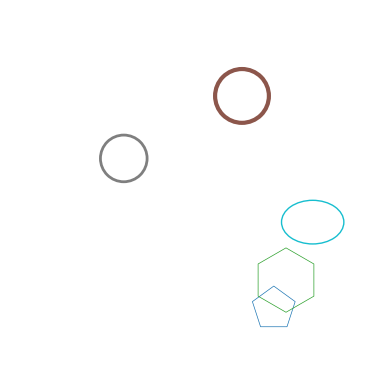[{"shape": "pentagon", "thickness": 0.5, "radius": 0.29, "center": [0.711, 0.199]}, {"shape": "hexagon", "thickness": 0.5, "radius": 0.42, "center": [0.743, 0.273]}, {"shape": "circle", "thickness": 3, "radius": 0.35, "center": [0.629, 0.751]}, {"shape": "circle", "thickness": 2, "radius": 0.3, "center": [0.321, 0.589]}, {"shape": "oval", "thickness": 1, "radius": 0.4, "center": [0.812, 0.423]}]